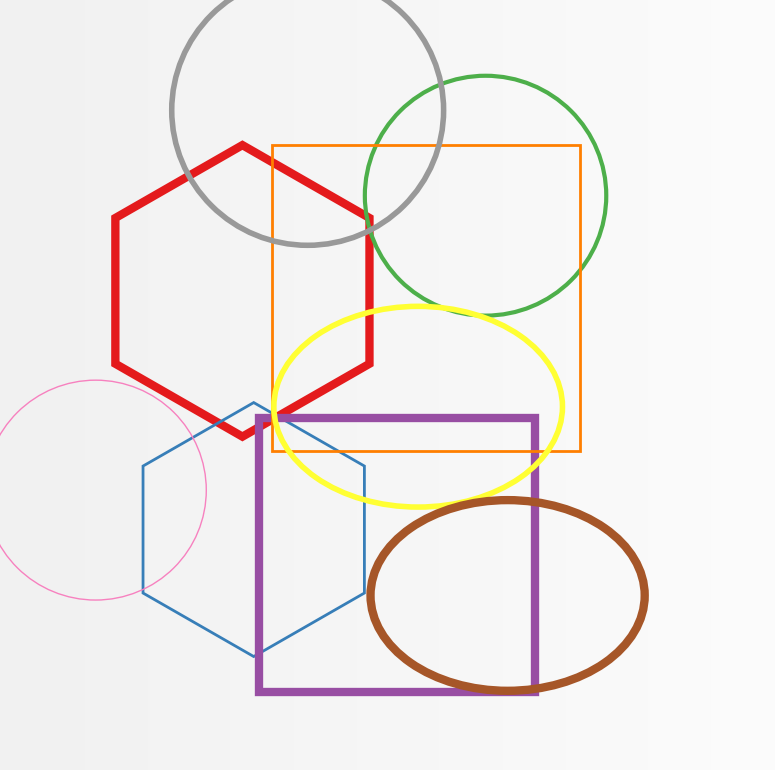[{"shape": "hexagon", "thickness": 3, "radius": 0.95, "center": [0.313, 0.622]}, {"shape": "hexagon", "thickness": 1, "radius": 0.82, "center": [0.327, 0.312]}, {"shape": "circle", "thickness": 1.5, "radius": 0.78, "center": [0.627, 0.746]}, {"shape": "square", "thickness": 3, "radius": 0.89, "center": [0.512, 0.28]}, {"shape": "square", "thickness": 1, "radius": 0.99, "center": [0.55, 0.613]}, {"shape": "oval", "thickness": 2, "radius": 0.93, "center": [0.54, 0.472]}, {"shape": "oval", "thickness": 3, "radius": 0.88, "center": [0.655, 0.227]}, {"shape": "circle", "thickness": 0.5, "radius": 0.71, "center": [0.123, 0.363]}, {"shape": "circle", "thickness": 2, "radius": 0.88, "center": [0.397, 0.857]}]